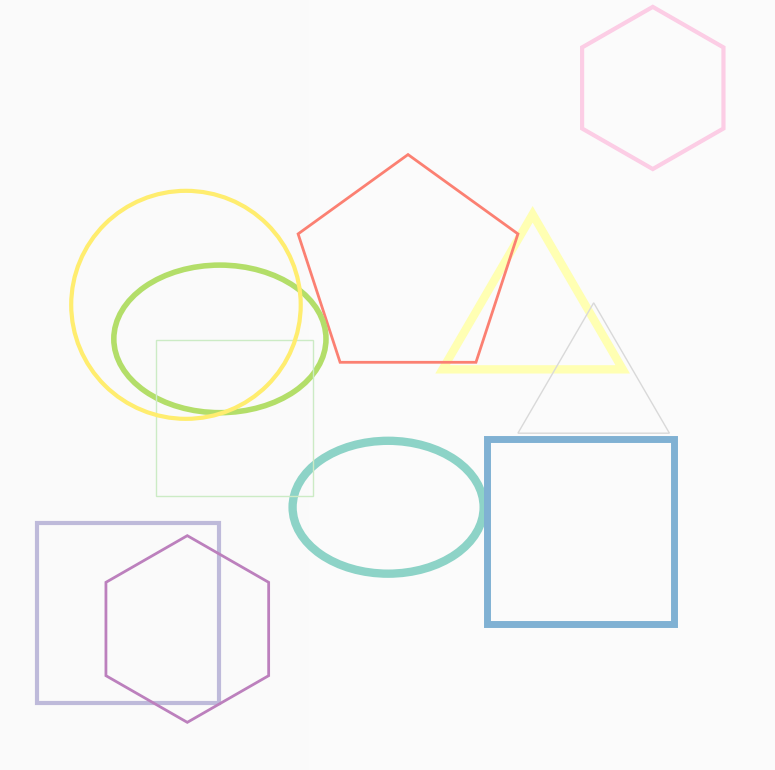[{"shape": "oval", "thickness": 3, "radius": 0.62, "center": [0.501, 0.341]}, {"shape": "triangle", "thickness": 3, "radius": 0.67, "center": [0.687, 0.587]}, {"shape": "square", "thickness": 1.5, "radius": 0.58, "center": [0.165, 0.204]}, {"shape": "pentagon", "thickness": 1, "radius": 0.75, "center": [0.526, 0.65]}, {"shape": "square", "thickness": 2.5, "radius": 0.6, "center": [0.749, 0.309]}, {"shape": "oval", "thickness": 2, "radius": 0.68, "center": [0.284, 0.56]}, {"shape": "hexagon", "thickness": 1.5, "radius": 0.53, "center": [0.842, 0.886]}, {"shape": "triangle", "thickness": 0.5, "radius": 0.56, "center": [0.766, 0.494]}, {"shape": "hexagon", "thickness": 1, "radius": 0.61, "center": [0.242, 0.183]}, {"shape": "square", "thickness": 0.5, "radius": 0.51, "center": [0.303, 0.457]}, {"shape": "circle", "thickness": 1.5, "radius": 0.74, "center": [0.24, 0.604]}]